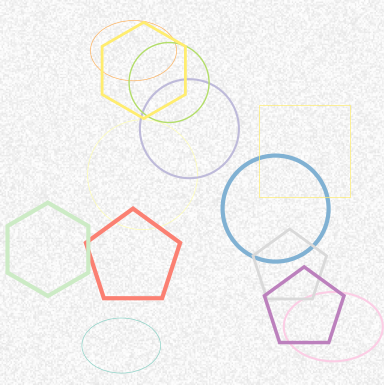[{"shape": "oval", "thickness": 0.5, "radius": 0.51, "center": [0.315, 0.102]}, {"shape": "circle", "thickness": 0.5, "radius": 0.71, "center": [0.37, 0.546]}, {"shape": "circle", "thickness": 1.5, "radius": 0.64, "center": [0.492, 0.666]}, {"shape": "pentagon", "thickness": 3, "radius": 0.64, "center": [0.345, 0.329]}, {"shape": "circle", "thickness": 3, "radius": 0.69, "center": [0.716, 0.458]}, {"shape": "oval", "thickness": 0.5, "radius": 0.56, "center": [0.347, 0.868]}, {"shape": "circle", "thickness": 1, "radius": 0.52, "center": [0.439, 0.786]}, {"shape": "oval", "thickness": 1.5, "radius": 0.64, "center": [0.866, 0.152]}, {"shape": "pentagon", "thickness": 2, "radius": 0.5, "center": [0.753, 0.305]}, {"shape": "pentagon", "thickness": 2.5, "radius": 0.54, "center": [0.79, 0.198]}, {"shape": "hexagon", "thickness": 3, "radius": 0.61, "center": [0.124, 0.352]}, {"shape": "square", "thickness": 0.5, "radius": 0.59, "center": [0.79, 0.608]}, {"shape": "hexagon", "thickness": 2, "radius": 0.62, "center": [0.373, 0.817]}]